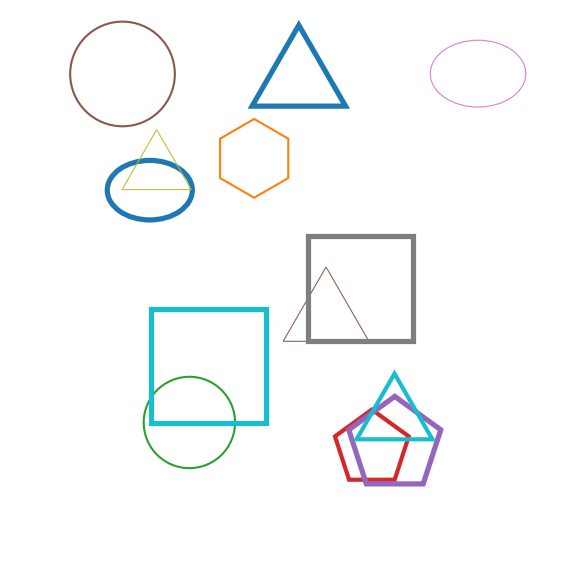[{"shape": "triangle", "thickness": 2.5, "radius": 0.47, "center": [0.517, 0.862]}, {"shape": "oval", "thickness": 2.5, "radius": 0.37, "center": [0.259, 0.67]}, {"shape": "hexagon", "thickness": 1, "radius": 0.34, "center": [0.44, 0.725]}, {"shape": "circle", "thickness": 1, "radius": 0.4, "center": [0.328, 0.268]}, {"shape": "pentagon", "thickness": 2, "radius": 0.34, "center": [0.644, 0.223]}, {"shape": "pentagon", "thickness": 2.5, "radius": 0.42, "center": [0.684, 0.229]}, {"shape": "circle", "thickness": 1, "radius": 0.45, "center": [0.212, 0.871]}, {"shape": "triangle", "thickness": 0.5, "radius": 0.43, "center": [0.565, 0.451]}, {"shape": "oval", "thickness": 0.5, "radius": 0.41, "center": [0.828, 0.872]}, {"shape": "square", "thickness": 2.5, "radius": 0.46, "center": [0.624, 0.5]}, {"shape": "triangle", "thickness": 0.5, "radius": 0.35, "center": [0.271, 0.705]}, {"shape": "triangle", "thickness": 2, "radius": 0.38, "center": [0.683, 0.276]}, {"shape": "square", "thickness": 2.5, "radius": 0.49, "center": [0.361, 0.366]}]